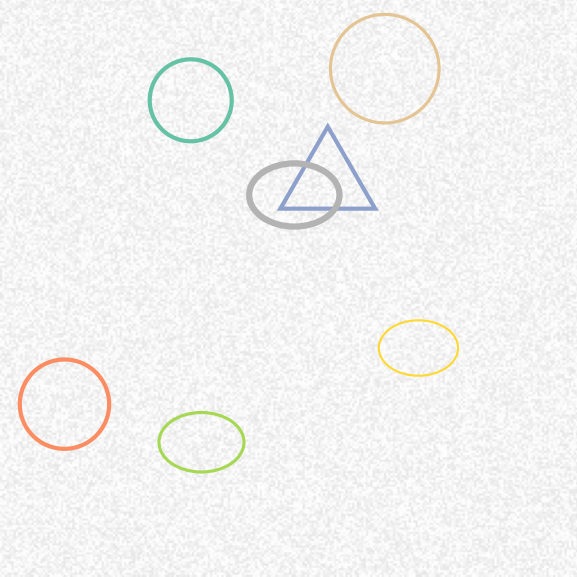[{"shape": "circle", "thickness": 2, "radius": 0.35, "center": [0.33, 0.825]}, {"shape": "circle", "thickness": 2, "radius": 0.39, "center": [0.112, 0.299]}, {"shape": "triangle", "thickness": 2, "radius": 0.47, "center": [0.568, 0.685]}, {"shape": "oval", "thickness": 1.5, "radius": 0.37, "center": [0.349, 0.233]}, {"shape": "oval", "thickness": 1, "radius": 0.34, "center": [0.725, 0.397]}, {"shape": "circle", "thickness": 1.5, "radius": 0.47, "center": [0.666, 0.88]}, {"shape": "oval", "thickness": 3, "radius": 0.39, "center": [0.51, 0.662]}]